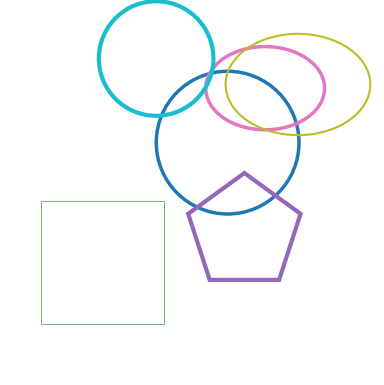[{"shape": "circle", "thickness": 2.5, "radius": 0.93, "center": [0.591, 0.63]}, {"shape": "square", "thickness": 0.5, "radius": 0.8, "center": [0.266, 0.318]}, {"shape": "pentagon", "thickness": 3, "radius": 0.77, "center": [0.635, 0.397]}, {"shape": "oval", "thickness": 2.5, "radius": 0.77, "center": [0.689, 0.771]}, {"shape": "oval", "thickness": 1.5, "radius": 0.94, "center": [0.774, 0.781]}, {"shape": "circle", "thickness": 3, "radius": 0.74, "center": [0.406, 0.848]}]